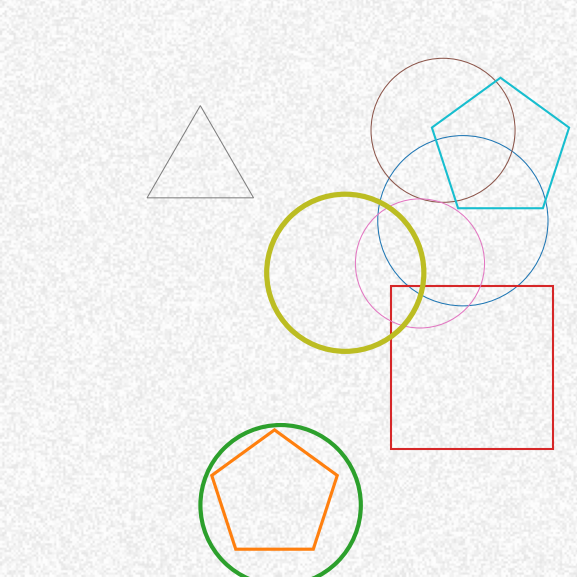[{"shape": "circle", "thickness": 0.5, "radius": 0.74, "center": [0.802, 0.617]}, {"shape": "pentagon", "thickness": 1.5, "radius": 0.57, "center": [0.475, 0.141]}, {"shape": "circle", "thickness": 2, "radius": 0.69, "center": [0.486, 0.124]}, {"shape": "square", "thickness": 1, "radius": 0.7, "center": [0.818, 0.363]}, {"shape": "circle", "thickness": 0.5, "radius": 0.62, "center": [0.767, 0.774]}, {"shape": "circle", "thickness": 0.5, "radius": 0.56, "center": [0.727, 0.543]}, {"shape": "triangle", "thickness": 0.5, "radius": 0.53, "center": [0.347, 0.71]}, {"shape": "circle", "thickness": 2.5, "radius": 0.68, "center": [0.598, 0.527]}, {"shape": "pentagon", "thickness": 1, "radius": 0.62, "center": [0.867, 0.74]}]